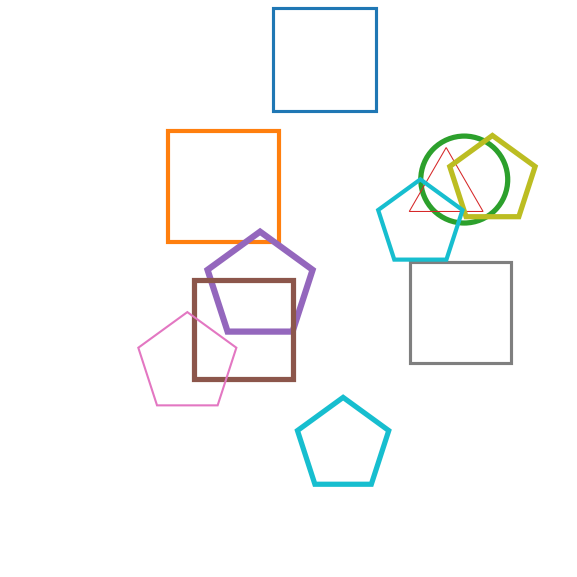[{"shape": "square", "thickness": 1.5, "radius": 0.45, "center": [0.562, 0.897]}, {"shape": "square", "thickness": 2, "radius": 0.48, "center": [0.387, 0.676]}, {"shape": "circle", "thickness": 2.5, "radius": 0.38, "center": [0.804, 0.688]}, {"shape": "triangle", "thickness": 0.5, "radius": 0.37, "center": [0.773, 0.67]}, {"shape": "pentagon", "thickness": 3, "radius": 0.48, "center": [0.45, 0.502]}, {"shape": "square", "thickness": 2.5, "radius": 0.43, "center": [0.422, 0.428]}, {"shape": "pentagon", "thickness": 1, "radius": 0.45, "center": [0.324, 0.369]}, {"shape": "square", "thickness": 1.5, "radius": 0.44, "center": [0.797, 0.458]}, {"shape": "pentagon", "thickness": 2.5, "radius": 0.39, "center": [0.853, 0.687]}, {"shape": "pentagon", "thickness": 2, "radius": 0.38, "center": [0.728, 0.612]}, {"shape": "pentagon", "thickness": 2.5, "radius": 0.42, "center": [0.594, 0.228]}]